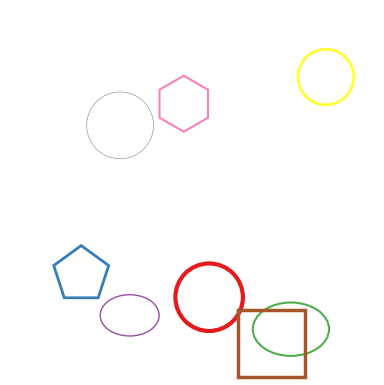[{"shape": "circle", "thickness": 3, "radius": 0.44, "center": [0.543, 0.228]}, {"shape": "pentagon", "thickness": 2, "radius": 0.38, "center": [0.211, 0.287]}, {"shape": "oval", "thickness": 1.5, "radius": 0.5, "center": [0.756, 0.145]}, {"shape": "oval", "thickness": 1, "radius": 0.38, "center": [0.337, 0.181]}, {"shape": "circle", "thickness": 2, "radius": 0.36, "center": [0.846, 0.8]}, {"shape": "square", "thickness": 2.5, "radius": 0.44, "center": [0.706, 0.108]}, {"shape": "hexagon", "thickness": 1.5, "radius": 0.36, "center": [0.477, 0.731]}, {"shape": "circle", "thickness": 0.5, "radius": 0.43, "center": [0.312, 0.674]}]